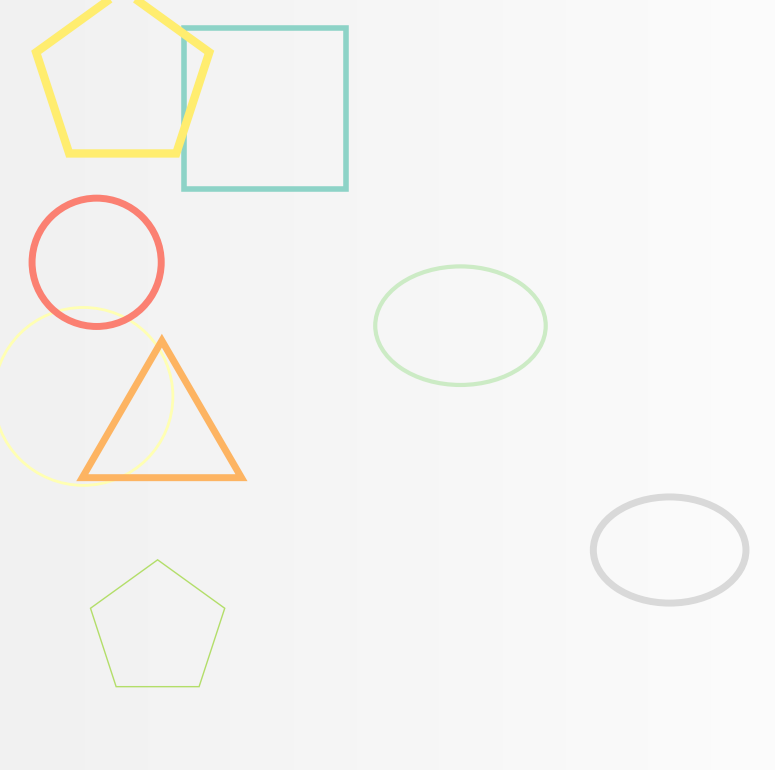[{"shape": "square", "thickness": 2, "radius": 0.52, "center": [0.341, 0.859]}, {"shape": "circle", "thickness": 1, "radius": 0.58, "center": [0.108, 0.485]}, {"shape": "circle", "thickness": 2.5, "radius": 0.42, "center": [0.125, 0.659]}, {"shape": "triangle", "thickness": 2.5, "radius": 0.59, "center": [0.209, 0.439]}, {"shape": "pentagon", "thickness": 0.5, "radius": 0.46, "center": [0.203, 0.182]}, {"shape": "oval", "thickness": 2.5, "radius": 0.49, "center": [0.864, 0.286]}, {"shape": "oval", "thickness": 1.5, "radius": 0.55, "center": [0.594, 0.577]}, {"shape": "pentagon", "thickness": 3, "radius": 0.59, "center": [0.158, 0.896]}]